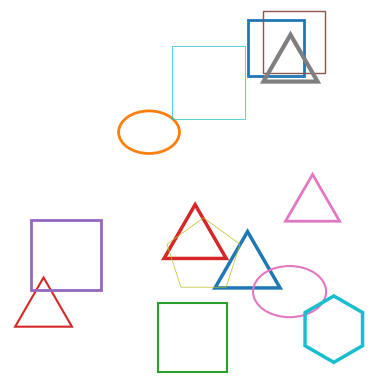[{"shape": "square", "thickness": 2, "radius": 0.36, "center": [0.717, 0.875]}, {"shape": "triangle", "thickness": 2.5, "radius": 0.49, "center": [0.643, 0.301]}, {"shape": "oval", "thickness": 2, "radius": 0.39, "center": [0.387, 0.657]}, {"shape": "square", "thickness": 1.5, "radius": 0.45, "center": [0.501, 0.123]}, {"shape": "triangle", "thickness": 2.5, "radius": 0.47, "center": [0.507, 0.375]}, {"shape": "triangle", "thickness": 1.5, "radius": 0.43, "center": [0.113, 0.194]}, {"shape": "square", "thickness": 2, "radius": 0.45, "center": [0.171, 0.337]}, {"shape": "square", "thickness": 1, "radius": 0.4, "center": [0.765, 0.891]}, {"shape": "triangle", "thickness": 2, "radius": 0.41, "center": [0.812, 0.466]}, {"shape": "oval", "thickness": 1.5, "radius": 0.47, "center": [0.752, 0.243]}, {"shape": "triangle", "thickness": 3, "radius": 0.41, "center": [0.755, 0.829]}, {"shape": "pentagon", "thickness": 0.5, "radius": 0.5, "center": [0.529, 0.335]}, {"shape": "square", "thickness": 0.5, "radius": 0.48, "center": [0.541, 0.785]}, {"shape": "hexagon", "thickness": 2.5, "radius": 0.43, "center": [0.867, 0.145]}]